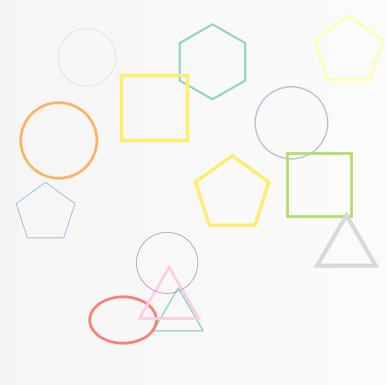[{"shape": "triangle", "thickness": 1, "radius": 0.37, "center": [0.46, 0.178]}, {"shape": "hexagon", "thickness": 1.5, "radius": 0.49, "center": [0.548, 0.839]}, {"shape": "pentagon", "thickness": 2, "radius": 0.46, "center": [0.9, 0.868]}, {"shape": "circle", "thickness": 1, "radius": 0.47, "center": [0.752, 0.681]}, {"shape": "oval", "thickness": 2, "radius": 0.43, "center": [0.318, 0.169]}, {"shape": "pentagon", "thickness": 0.5, "radius": 0.4, "center": [0.118, 0.447]}, {"shape": "circle", "thickness": 2, "radius": 0.49, "center": [0.152, 0.635]}, {"shape": "square", "thickness": 2, "radius": 0.41, "center": [0.823, 0.521]}, {"shape": "triangle", "thickness": 2, "radius": 0.44, "center": [0.436, 0.217]}, {"shape": "triangle", "thickness": 3, "radius": 0.44, "center": [0.894, 0.354]}, {"shape": "circle", "thickness": 0.5, "radius": 0.4, "center": [0.431, 0.317]}, {"shape": "circle", "thickness": 0.5, "radius": 0.37, "center": [0.225, 0.851]}, {"shape": "pentagon", "thickness": 2.5, "radius": 0.5, "center": [0.599, 0.496]}, {"shape": "square", "thickness": 2.5, "radius": 0.42, "center": [0.398, 0.721]}]